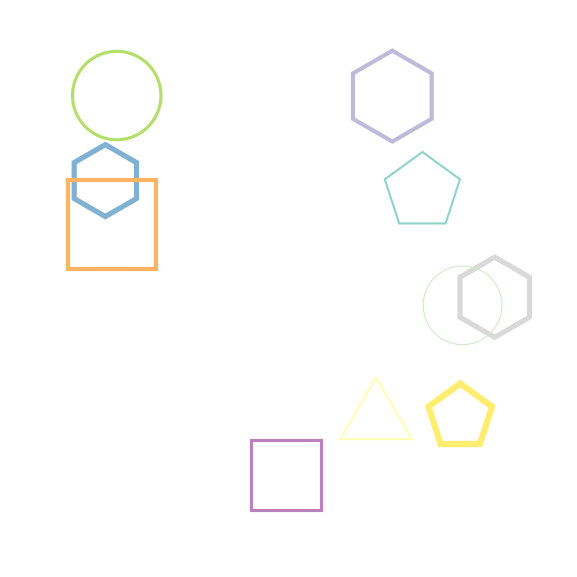[{"shape": "pentagon", "thickness": 1, "radius": 0.34, "center": [0.731, 0.668]}, {"shape": "triangle", "thickness": 1, "radius": 0.36, "center": [0.651, 0.274]}, {"shape": "hexagon", "thickness": 2, "radius": 0.39, "center": [0.679, 0.833]}, {"shape": "hexagon", "thickness": 2.5, "radius": 0.31, "center": [0.182, 0.686]}, {"shape": "square", "thickness": 2, "radius": 0.38, "center": [0.194, 0.61]}, {"shape": "circle", "thickness": 1.5, "radius": 0.38, "center": [0.202, 0.834]}, {"shape": "hexagon", "thickness": 2.5, "radius": 0.35, "center": [0.857, 0.484]}, {"shape": "square", "thickness": 1.5, "radius": 0.3, "center": [0.496, 0.177]}, {"shape": "circle", "thickness": 0.5, "radius": 0.34, "center": [0.801, 0.47]}, {"shape": "pentagon", "thickness": 3, "radius": 0.29, "center": [0.797, 0.277]}]